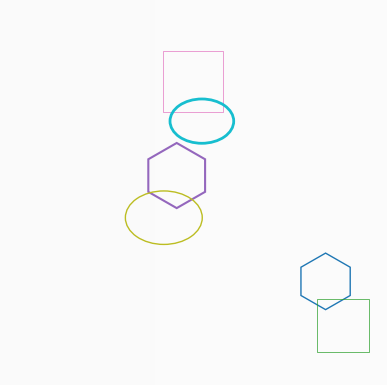[{"shape": "hexagon", "thickness": 1, "radius": 0.37, "center": [0.84, 0.269]}, {"shape": "square", "thickness": 0.5, "radius": 0.34, "center": [0.885, 0.155]}, {"shape": "hexagon", "thickness": 1.5, "radius": 0.42, "center": [0.456, 0.544]}, {"shape": "square", "thickness": 0.5, "radius": 0.39, "center": [0.498, 0.788]}, {"shape": "oval", "thickness": 1, "radius": 0.5, "center": [0.423, 0.435]}, {"shape": "oval", "thickness": 2, "radius": 0.41, "center": [0.521, 0.685]}]